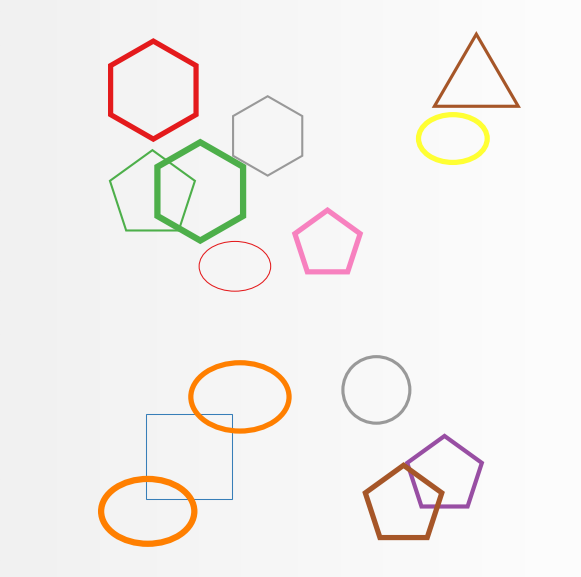[{"shape": "hexagon", "thickness": 2.5, "radius": 0.42, "center": [0.264, 0.843]}, {"shape": "oval", "thickness": 0.5, "radius": 0.31, "center": [0.404, 0.538]}, {"shape": "square", "thickness": 0.5, "radius": 0.37, "center": [0.326, 0.209]}, {"shape": "hexagon", "thickness": 3, "radius": 0.43, "center": [0.345, 0.668]}, {"shape": "pentagon", "thickness": 1, "radius": 0.38, "center": [0.262, 0.662]}, {"shape": "pentagon", "thickness": 2, "radius": 0.34, "center": [0.765, 0.177]}, {"shape": "oval", "thickness": 3, "radius": 0.4, "center": [0.254, 0.114]}, {"shape": "oval", "thickness": 2.5, "radius": 0.42, "center": [0.413, 0.312]}, {"shape": "oval", "thickness": 2.5, "radius": 0.3, "center": [0.779, 0.759]}, {"shape": "triangle", "thickness": 1.5, "radius": 0.42, "center": [0.819, 0.857]}, {"shape": "pentagon", "thickness": 2.5, "radius": 0.35, "center": [0.694, 0.124]}, {"shape": "pentagon", "thickness": 2.5, "radius": 0.3, "center": [0.563, 0.576]}, {"shape": "circle", "thickness": 1.5, "radius": 0.29, "center": [0.648, 0.324]}, {"shape": "hexagon", "thickness": 1, "radius": 0.34, "center": [0.461, 0.764]}]